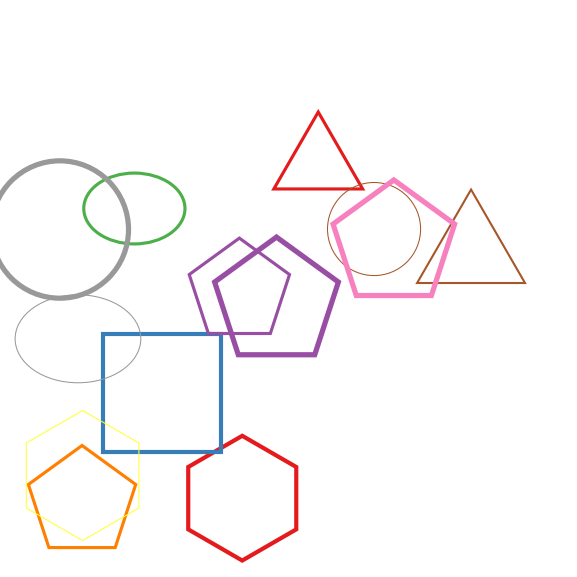[{"shape": "hexagon", "thickness": 2, "radius": 0.54, "center": [0.419, 0.136]}, {"shape": "triangle", "thickness": 1.5, "radius": 0.44, "center": [0.551, 0.716]}, {"shape": "square", "thickness": 2, "radius": 0.51, "center": [0.28, 0.319]}, {"shape": "oval", "thickness": 1.5, "radius": 0.44, "center": [0.233, 0.638]}, {"shape": "pentagon", "thickness": 1.5, "radius": 0.46, "center": [0.414, 0.496]}, {"shape": "pentagon", "thickness": 2.5, "radius": 0.56, "center": [0.479, 0.476]}, {"shape": "pentagon", "thickness": 1.5, "radius": 0.49, "center": [0.142, 0.13]}, {"shape": "hexagon", "thickness": 0.5, "radius": 0.56, "center": [0.143, 0.176]}, {"shape": "triangle", "thickness": 1, "radius": 0.54, "center": [0.816, 0.563]}, {"shape": "circle", "thickness": 0.5, "radius": 0.4, "center": [0.648, 0.603]}, {"shape": "pentagon", "thickness": 2.5, "radius": 0.55, "center": [0.682, 0.577]}, {"shape": "circle", "thickness": 2.5, "radius": 0.59, "center": [0.104, 0.602]}, {"shape": "oval", "thickness": 0.5, "radius": 0.54, "center": [0.135, 0.412]}]